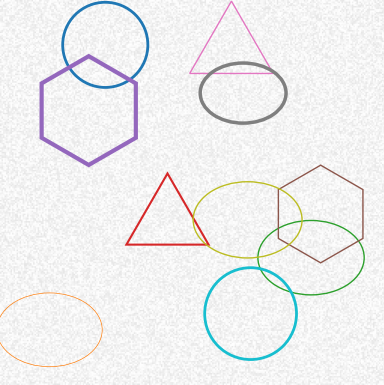[{"shape": "circle", "thickness": 2, "radius": 0.55, "center": [0.273, 0.883]}, {"shape": "oval", "thickness": 0.5, "radius": 0.68, "center": [0.129, 0.143]}, {"shape": "oval", "thickness": 1, "radius": 0.69, "center": [0.808, 0.331]}, {"shape": "triangle", "thickness": 1.5, "radius": 0.62, "center": [0.435, 0.426]}, {"shape": "hexagon", "thickness": 3, "radius": 0.71, "center": [0.23, 0.713]}, {"shape": "hexagon", "thickness": 1, "radius": 0.63, "center": [0.833, 0.444]}, {"shape": "triangle", "thickness": 1, "radius": 0.63, "center": [0.601, 0.872]}, {"shape": "oval", "thickness": 2.5, "radius": 0.56, "center": [0.631, 0.758]}, {"shape": "oval", "thickness": 1, "radius": 0.71, "center": [0.643, 0.429]}, {"shape": "circle", "thickness": 2, "radius": 0.6, "center": [0.651, 0.185]}]